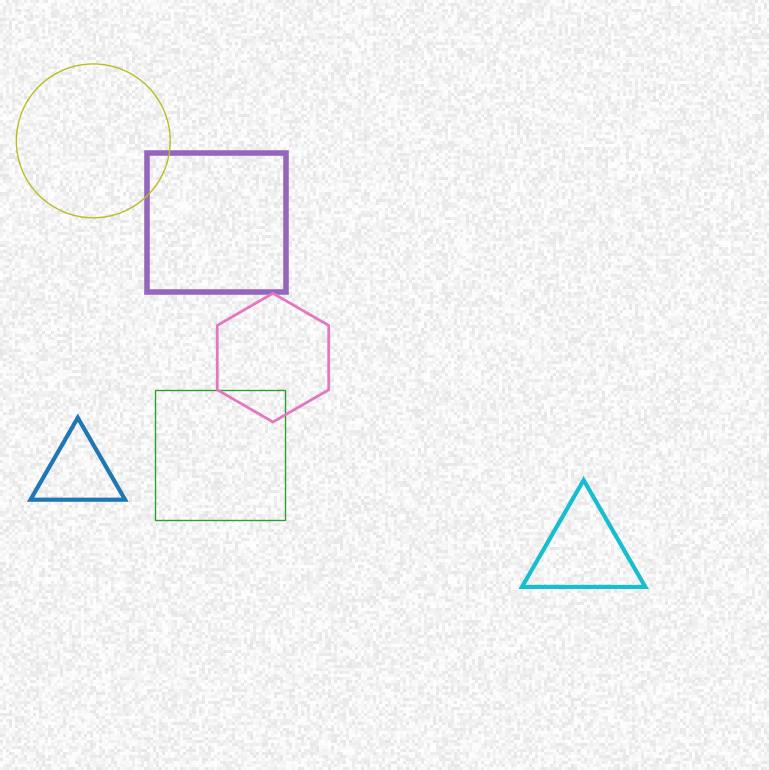[{"shape": "triangle", "thickness": 1.5, "radius": 0.35, "center": [0.101, 0.387]}, {"shape": "square", "thickness": 0.5, "radius": 0.42, "center": [0.286, 0.409]}, {"shape": "square", "thickness": 2, "radius": 0.45, "center": [0.281, 0.711]}, {"shape": "hexagon", "thickness": 1, "radius": 0.42, "center": [0.354, 0.536]}, {"shape": "circle", "thickness": 0.5, "radius": 0.5, "center": [0.121, 0.817]}, {"shape": "triangle", "thickness": 1.5, "radius": 0.46, "center": [0.758, 0.284]}]